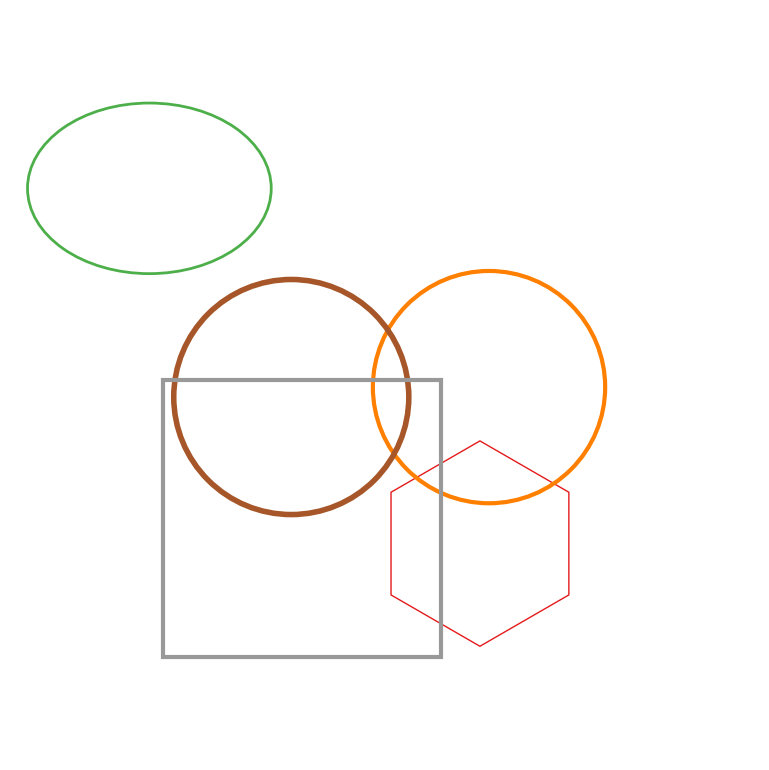[{"shape": "hexagon", "thickness": 0.5, "radius": 0.67, "center": [0.623, 0.294]}, {"shape": "oval", "thickness": 1, "radius": 0.79, "center": [0.194, 0.755]}, {"shape": "circle", "thickness": 1.5, "radius": 0.75, "center": [0.635, 0.497]}, {"shape": "circle", "thickness": 2, "radius": 0.76, "center": [0.378, 0.484]}, {"shape": "square", "thickness": 1.5, "radius": 0.9, "center": [0.392, 0.327]}]